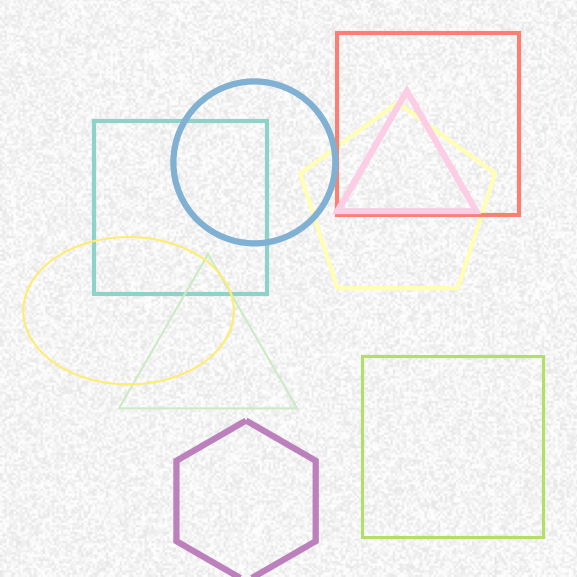[{"shape": "square", "thickness": 2, "radius": 0.75, "center": [0.312, 0.64]}, {"shape": "pentagon", "thickness": 2, "radius": 0.89, "center": [0.689, 0.644]}, {"shape": "square", "thickness": 2, "radius": 0.79, "center": [0.741, 0.784]}, {"shape": "circle", "thickness": 3, "radius": 0.7, "center": [0.44, 0.718]}, {"shape": "square", "thickness": 1.5, "radius": 0.79, "center": [0.784, 0.226]}, {"shape": "triangle", "thickness": 3, "radius": 0.69, "center": [0.704, 0.703]}, {"shape": "hexagon", "thickness": 3, "radius": 0.7, "center": [0.426, 0.132]}, {"shape": "triangle", "thickness": 1, "radius": 0.89, "center": [0.36, 0.381]}, {"shape": "oval", "thickness": 1, "radius": 0.91, "center": [0.223, 0.461]}]